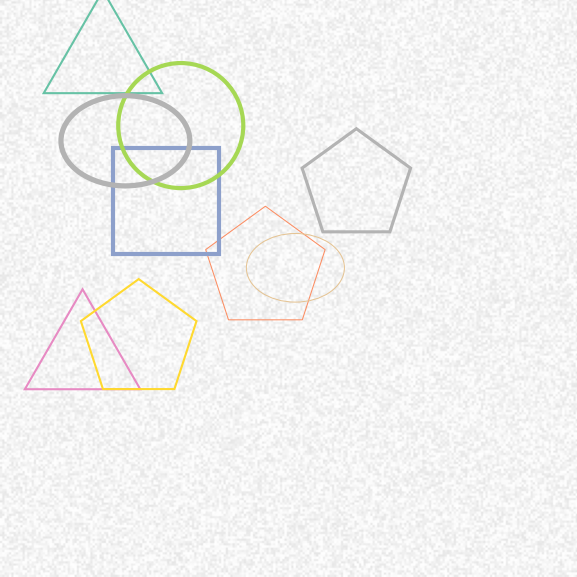[{"shape": "triangle", "thickness": 1, "radius": 0.59, "center": [0.178, 0.897]}, {"shape": "pentagon", "thickness": 0.5, "radius": 0.54, "center": [0.46, 0.533]}, {"shape": "square", "thickness": 2, "radius": 0.46, "center": [0.288, 0.651]}, {"shape": "triangle", "thickness": 1, "radius": 0.58, "center": [0.143, 0.383]}, {"shape": "circle", "thickness": 2, "radius": 0.54, "center": [0.313, 0.782]}, {"shape": "pentagon", "thickness": 1, "radius": 0.53, "center": [0.24, 0.411]}, {"shape": "oval", "thickness": 0.5, "radius": 0.42, "center": [0.512, 0.535]}, {"shape": "oval", "thickness": 2.5, "radius": 0.56, "center": [0.217, 0.755]}, {"shape": "pentagon", "thickness": 1.5, "radius": 0.49, "center": [0.617, 0.678]}]